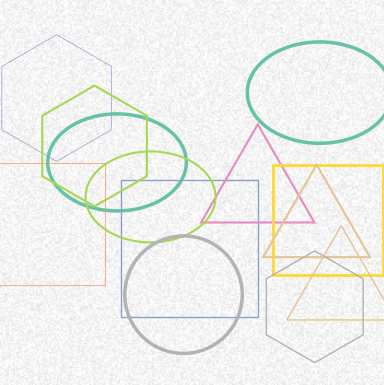[{"shape": "oval", "thickness": 2.5, "radius": 0.94, "center": [0.83, 0.759]}, {"shape": "oval", "thickness": 2.5, "radius": 0.9, "center": [0.304, 0.578]}, {"shape": "square", "thickness": 0.5, "radius": 0.8, "center": [0.114, 0.418]}, {"shape": "hexagon", "thickness": 0.5, "radius": 0.82, "center": [0.147, 0.745]}, {"shape": "square", "thickness": 1, "radius": 0.89, "center": [0.492, 0.354]}, {"shape": "triangle", "thickness": 1.5, "radius": 0.85, "center": [0.669, 0.507]}, {"shape": "hexagon", "thickness": 1.5, "radius": 0.78, "center": [0.246, 0.621]}, {"shape": "oval", "thickness": 1.5, "radius": 0.84, "center": [0.391, 0.489]}, {"shape": "square", "thickness": 2, "radius": 0.71, "center": [0.852, 0.428]}, {"shape": "triangle", "thickness": 1.5, "radius": 0.8, "center": [0.822, 0.412]}, {"shape": "triangle", "thickness": 1, "radius": 0.82, "center": [0.886, 0.251]}, {"shape": "circle", "thickness": 2.5, "radius": 0.76, "center": [0.477, 0.235]}, {"shape": "hexagon", "thickness": 1, "radius": 0.73, "center": [0.818, 0.203]}]